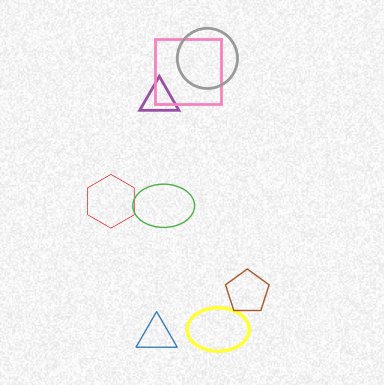[{"shape": "hexagon", "thickness": 0.5, "radius": 0.35, "center": [0.288, 0.477]}, {"shape": "triangle", "thickness": 1, "radius": 0.31, "center": [0.407, 0.129]}, {"shape": "oval", "thickness": 1, "radius": 0.4, "center": [0.425, 0.465]}, {"shape": "triangle", "thickness": 2, "radius": 0.29, "center": [0.414, 0.743]}, {"shape": "oval", "thickness": 2.5, "radius": 0.4, "center": [0.567, 0.144]}, {"shape": "pentagon", "thickness": 1, "radius": 0.3, "center": [0.642, 0.242]}, {"shape": "square", "thickness": 2, "radius": 0.43, "center": [0.489, 0.814]}, {"shape": "circle", "thickness": 2, "radius": 0.39, "center": [0.539, 0.848]}]